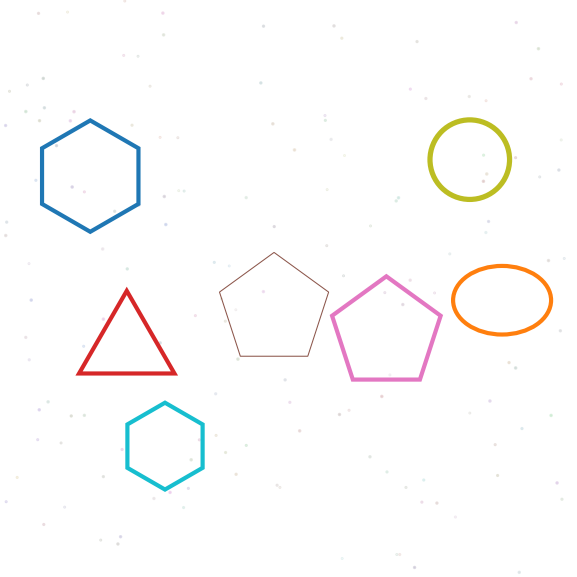[{"shape": "hexagon", "thickness": 2, "radius": 0.48, "center": [0.156, 0.694]}, {"shape": "oval", "thickness": 2, "radius": 0.42, "center": [0.869, 0.479]}, {"shape": "triangle", "thickness": 2, "radius": 0.48, "center": [0.219, 0.4]}, {"shape": "pentagon", "thickness": 0.5, "radius": 0.5, "center": [0.475, 0.463]}, {"shape": "pentagon", "thickness": 2, "radius": 0.49, "center": [0.669, 0.422]}, {"shape": "circle", "thickness": 2.5, "radius": 0.34, "center": [0.813, 0.723]}, {"shape": "hexagon", "thickness": 2, "radius": 0.38, "center": [0.286, 0.227]}]